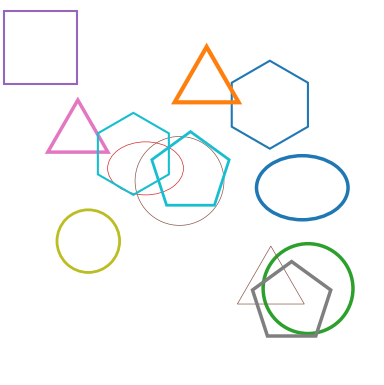[{"shape": "oval", "thickness": 2.5, "radius": 0.59, "center": [0.785, 0.512]}, {"shape": "hexagon", "thickness": 1.5, "radius": 0.57, "center": [0.701, 0.728]}, {"shape": "triangle", "thickness": 3, "radius": 0.48, "center": [0.537, 0.782]}, {"shape": "circle", "thickness": 2.5, "radius": 0.58, "center": [0.8, 0.25]}, {"shape": "oval", "thickness": 0.5, "radius": 0.49, "center": [0.378, 0.563]}, {"shape": "square", "thickness": 1.5, "radius": 0.47, "center": [0.105, 0.878]}, {"shape": "circle", "thickness": 0.5, "radius": 0.58, "center": [0.466, 0.53]}, {"shape": "triangle", "thickness": 0.5, "radius": 0.5, "center": [0.703, 0.261]}, {"shape": "triangle", "thickness": 2.5, "radius": 0.45, "center": [0.202, 0.65]}, {"shape": "pentagon", "thickness": 2.5, "radius": 0.53, "center": [0.757, 0.214]}, {"shape": "circle", "thickness": 2, "radius": 0.41, "center": [0.229, 0.374]}, {"shape": "hexagon", "thickness": 1.5, "radius": 0.53, "center": [0.346, 0.6]}, {"shape": "pentagon", "thickness": 2, "radius": 0.53, "center": [0.495, 0.552]}]